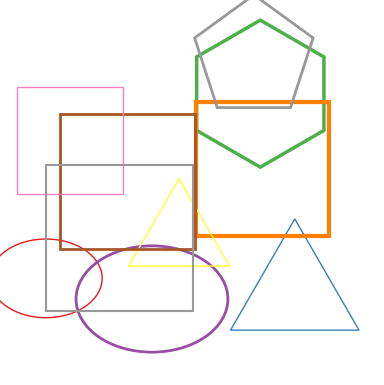[{"shape": "oval", "thickness": 1, "radius": 0.73, "center": [0.119, 0.277]}, {"shape": "triangle", "thickness": 1, "radius": 0.96, "center": [0.766, 0.239]}, {"shape": "hexagon", "thickness": 2.5, "radius": 0.95, "center": [0.676, 0.757]}, {"shape": "oval", "thickness": 2, "radius": 0.99, "center": [0.395, 0.223]}, {"shape": "square", "thickness": 3, "radius": 0.87, "center": [0.682, 0.561]}, {"shape": "triangle", "thickness": 1, "radius": 0.76, "center": [0.465, 0.385]}, {"shape": "square", "thickness": 2, "radius": 0.88, "center": [0.33, 0.529]}, {"shape": "square", "thickness": 1, "radius": 0.69, "center": [0.181, 0.635]}, {"shape": "square", "thickness": 1.5, "radius": 0.95, "center": [0.31, 0.382]}, {"shape": "pentagon", "thickness": 2, "radius": 0.81, "center": [0.659, 0.852]}]